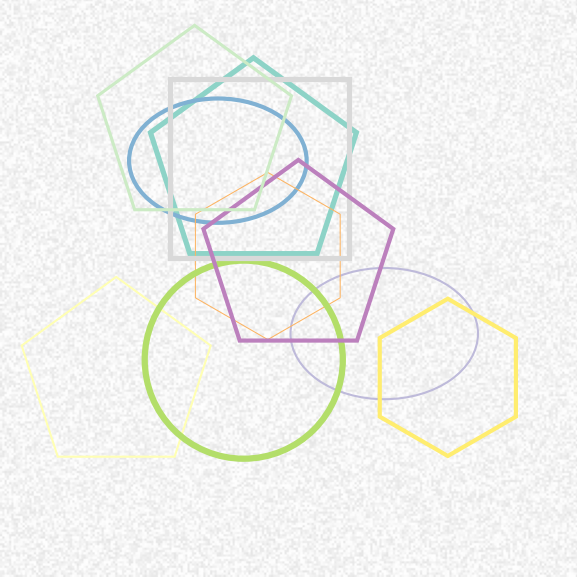[{"shape": "pentagon", "thickness": 2.5, "radius": 0.94, "center": [0.439, 0.712]}, {"shape": "pentagon", "thickness": 1, "radius": 0.86, "center": [0.201, 0.348]}, {"shape": "oval", "thickness": 1, "radius": 0.81, "center": [0.665, 0.421]}, {"shape": "oval", "thickness": 2, "radius": 0.77, "center": [0.377, 0.721]}, {"shape": "hexagon", "thickness": 0.5, "radius": 0.72, "center": [0.464, 0.556]}, {"shape": "circle", "thickness": 3, "radius": 0.86, "center": [0.422, 0.376]}, {"shape": "square", "thickness": 2.5, "radius": 0.77, "center": [0.449, 0.708]}, {"shape": "pentagon", "thickness": 2, "radius": 0.86, "center": [0.517, 0.549]}, {"shape": "pentagon", "thickness": 1.5, "radius": 0.88, "center": [0.337, 0.779]}, {"shape": "hexagon", "thickness": 2, "radius": 0.68, "center": [0.775, 0.346]}]